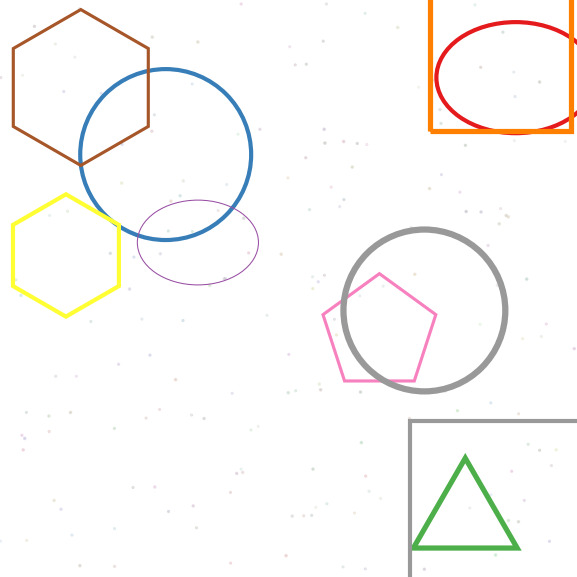[{"shape": "oval", "thickness": 2, "radius": 0.69, "center": [0.893, 0.865]}, {"shape": "circle", "thickness": 2, "radius": 0.74, "center": [0.287, 0.731]}, {"shape": "triangle", "thickness": 2.5, "radius": 0.52, "center": [0.806, 0.102]}, {"shape": "oval", "thickness": 0.5, "radius": 0.52, "center": [0.343, 0.579]}, {"shape": "square", "thickness": 2.5, "radius": 0.61, "center": [0.867, 0.894]}, {"shape": "hexagon", "thickness": 2, "radius": 0.53, "center": [0.114, 0.557]}, {"shape": "hexagon", "thickness": 1.5, "radius": 0.67, "center": [0.14, 0.848]}, {"shape": "pentagon", "thickness": 1.5, "radius": 0.51, "center": [0.657, 0.423]}, {"shape": "square", "thickness": 2, "radius": 0.74, "center": [0.859, 0.122]}, {"shape": "circle", "thickness": 3, "radius": 0.7, "center": [0.735, 0.462]}]